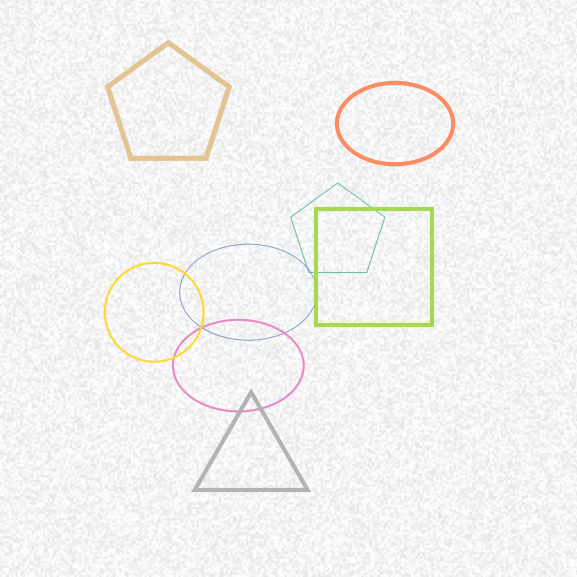[{"shape": "pentagon", "thickness": 0.5, "radius": 0.43, "center": [0.585, 0.597]}, {"shape": "oval", "thickness": 2, "radius": 0.5, "center": [0.684, 0.785]}, {"shape": "oval", "thickness": 0.5, "radius": 0.59, "center": [0.43, 0.493]}, {"shape": "oval", "thickness": 1, "radius": 0.57, "center": [0.413, 0.366]}, {"shape": "square", "thickness": 2, "radius": 0.5, "center": [0.647, 0.537]}, {"shape": "circle", "thickness": 1, "radius": 0.43, "center": [0.267, 0.458]}, {"shape": "pentagon", "thickness": 2.5, "radius": 0.55, "center": [0.292, 0.815]}, {"shape": "triangle", "thickness": 2, "radius": 0.56, "center": [0.435, 0.207]}]